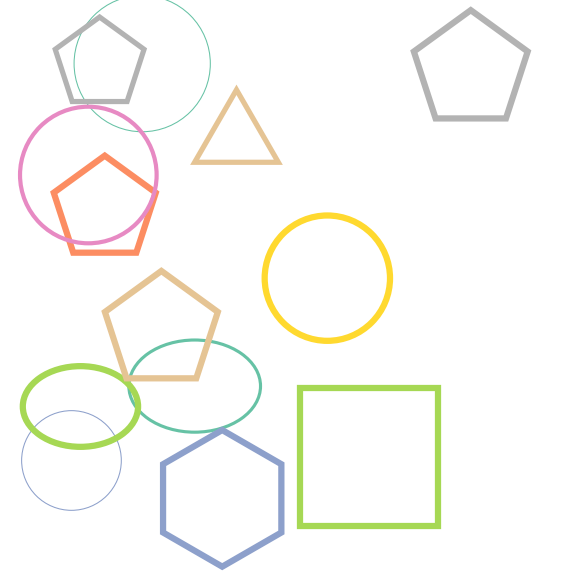[{"shape": "oval", "thickness": 1.5, "radius": 0.57, "center": [0.337, 0.331]}, {"shape": "circle", "thickness": 0.5, "radius": 0.59, "center": [0.246, 0.889]}, {"shape": "pentagon", "thickness": 3, "radius": 0.46, "center": [0.181, 0.637]}, {"shape": "hexagon", "thickness": 3, "radius": 0.59, "center": [0.385, 0.136]}, {"shape": "circle", "thickness": 0.5, "radius": 0.43, "center": [0.124, 0.202]}, {"shape": "circle", "thickness": 2, "radius": 0.59, "center": [0.153, 0.696]}, {"shape": "square", "thickness": 3, "radius": 0.6, "center": [0.639, 0.208]}, {"shape": "oval", "thickness": 3, "radius": 0.5, "center": [0.139, 0.295]}, {"shape": "circle", "thickness": 3, "radius": 0.54, "center": [0.567, 0.517]}, {"shape": "pentagon", "thickness": 3, "radius": 0.51, "center": [0.279, 0.427]}, {"shape": "triangle", "thickness": 2.5, "radius": 0.42, "center": [0.409, 0.76]}, {"shape": "pentagon", "thickness": 3, "radius": 0.52, "center": [0.815, 0.878]}, {"shape": "pentagon", "thickness": 2.5, "radius": 0.4, "center": [0.173, 0.889]}]